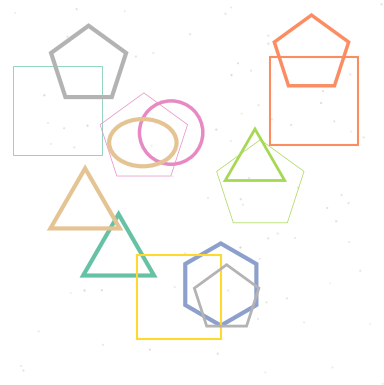[{"shape": "triangle", "thickness": 3, "radius": 0.53, "center": [0.308, 0.338]}, {"shape": "square", "thickness": 0.5, "radius": 0.58, "center": [0.149, 0.712]}, {"shape": "square", "thickness": 1.5, "radius": 0.57, "center": [0.816, 0.738]}, {"shape": "pentagon", "thickness": 2.5, "radius": 0.51, "center": [0.809, 0.859]}, {"shape": "hexagon", "thickness": 3, "radius": 0.53, "center": [0.574, 0.261]}, {"shape": "pentagon", "thickness": 0.5, "radius": 0.6, "center": [0.374, 0.639]}, {"shape": "circle", "thickness": 2.5, "radius": 0.41, "center": [0.445, 0.656]}, {"shape": "triangle", "thickness": 2, "radius": 0.45, "center": [0.662, 0.576]}, {"shape": "pentagon", "thickness": 0.5, "radius": 0.6, "center": [0.676, 0.518]}, {"shape": "square", "thickness": 1.5, "radius": 0.54, "center": [0.465, 0.228]}, {"shape": "oval", "thickness": 3, "radius": 0.44, "center": [0.371, 0.629]}, {"shape": "triangle", "thickness": 3, "radius": 0.52, "center": [0.221, 0.459]}, {"shape": "pentagon", "thickness": 3, "radius": 0.51, "center": [0.23, 0.831]}, {"shape": "pentagon", "thickness": 2, "radius": 0.44, "center": [0.589, 0.224]}]